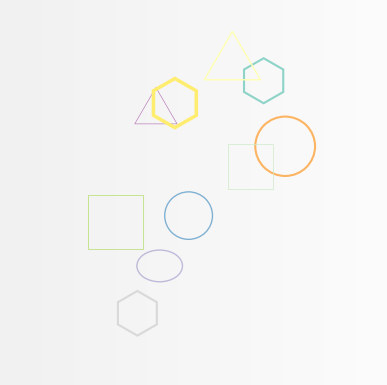[{"shape": "hexagon", "thickness": 1.5, "radius": 0.29, "center": [0.68, 0.79]}, {"shape": "triangle", "thickness": 1, "radius": 0.42, "center": [0.6, 0.835]}, {"shape": "oval", "thickness": 1, "radius": 0.29, "center": [0.412, 0.309]}, {"shape": "circle", "thickness": 1, "radius": 0.31, "center": [0.487, 0.44]}, {"shape": "circle", "thickness": 1.5, "radius": 0.39, "center": [0.736, 0.62]}, {"shape": "square", "thickness": 0.5, "radius": 0.35, "center": [0.299, 0.424]}, {"shape": "hexagon", "thickness": 1.5, "radius": 0.29, "center": [0.355, 0.186]}, {"shape": "triangle", "thickness": 0.5, "radius": 0.32, "center": [0.402, 0.71]}, {"shape": "square", "thickness": 0.5, "radius": 0.29, "center": [0.646, 0.568]}, {"shape": "hexagon", "thickness": 2.5, "radius": 0.32, "center": [0.451, 0.732]}]